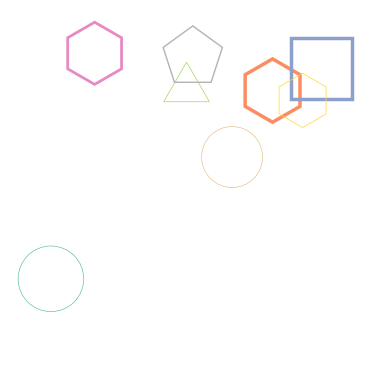[{"shape": "circle", "thickness": 0.5, "radius": 0.43, "center": [0.132, 0.276]}, {"shape": "hexagon", "thickness": 2.5, "radius": 0.41, "center": [0.708, 0.765]}, {"shape": "square", "thickness": 2.5, "radius": 0.4, "center": [0.834, 0.823]}, {"shape": "hexagon", "thickness": 2, "radius": 0.4, "center": [0.246, 0.862]}, {"shape": "triangle", "thickness": 0.5, "radius": 0.34, "center": [0.485, 0.77]}, {"shape": "hexagon", "thickness": 0.5, "radius": 0.35, "center": [0.786, 0.739]}, {"shape": "circle", "thickness": 0.5, "radius": 0.4, "center": [0.603, 0.592]}, {"shape": "pentagon", "thickness": 1, "radius": 0.4, "center": [0.501, 0.852]}]